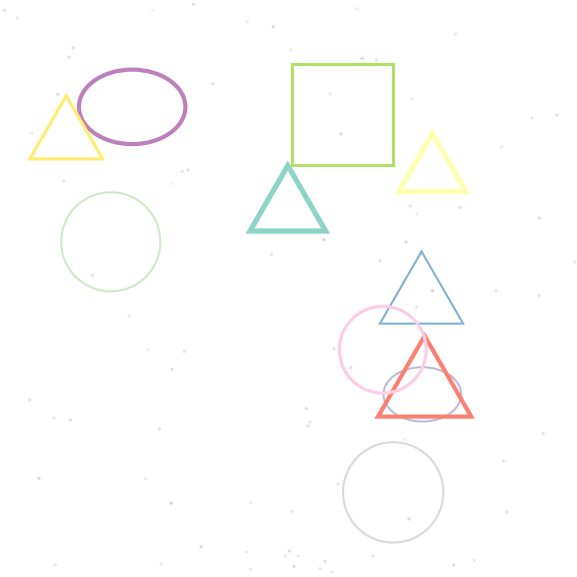[{"shape": "triangle", "thickness": 2.5, "radius": 0.38, "center": [0.498, 0.637]}, {"shape": "triangle", "thickness": 2.5, "radius": 0.34, "center": [0.749, 0.701]}, {"shape": "oval", "thickness": 1, "radius": 0.34, "center": [0.731, 0.316]}, {"shape": "triangle", "thickness": 2, "radius": 0.47, "center": [0.735, 0.324]}, {"shape": "triangle", "thickness": 1, "radius": 0.42, "center": [0.73, 0.48]}, {"shape": "square", "thickness": 1.5, "radius": 0.44, "center": [0.593, 0.801]}, {"shape": "circle", "thickness": 1.5, "radius": 0.38, "center": [0.663, 0.394]}, {"shape": "circle", "thickness": 1, "radius": 0.43, "center": [0.681, 0.147]}, {"shape": "oval", "thickness": 2, "radius": 0.46, "center": [0.229, 0.814]}, {"shape": "circle", "thickness": 1, "radius": 0.43, "center": [0.192, 0.58]}, {"shape": "triangle", "thickness": 1.5, "radius": 0.36, "center": [0.115, 0.76]}]